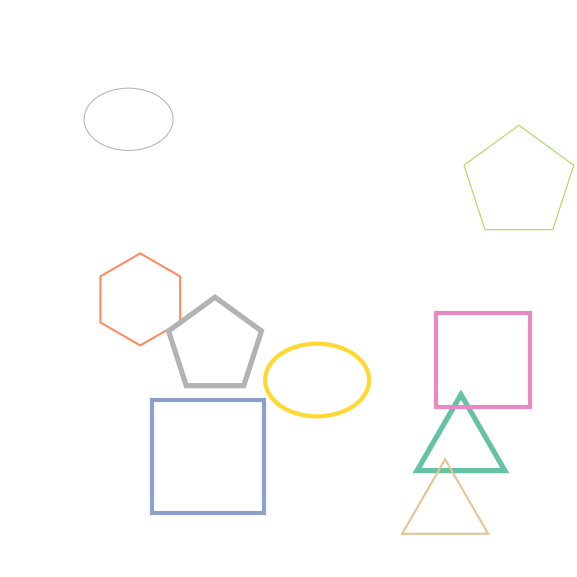[{"shape": "triangle", "thickness": 2.5, "radius": 0.44, "center": [0.798, 0.228]}, {"shape": "hexagon", "thickness": 1, "radius": 0.4, "center": [0.243, 0.481]}, {"shape": "square", "thickness": 2, "radius": 0.49, "center": [0.36, 0.209]}, {"shape": "square", "thickness": 2, "radius": 0.41, "center": [0.837, 0.375]}, {"shape": "pentagon", "thickness": 0.5, "radius": 0.5, "center": [0.898, 0.682]}, {"shape": "oval", "thickness": 2, "radius": 0.45, "center": [0.549, 0.341]}, {"shape": "triangle", "thickness": 1, "radius": 0.43, "center": [0.771, 0.118]}, {"shape": "pentagon", "thickness": 2.5, "radius": 0.42, "center": [0.372, 0.4]}, {"shape": "oval", "thickness": 0.5, "radius": 0.39, "center": [0.223, 0.793]}]